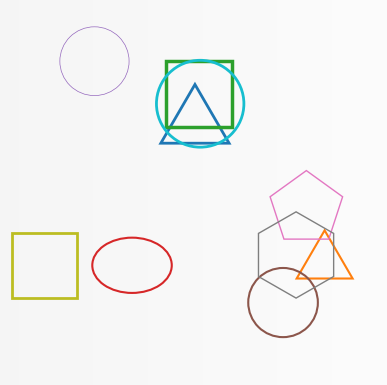[{"shape": "triangle", "thickness": 2, "radius": 0.51, "center": [0.503, 0.679]}, {"shape": "triangle", "thickness": 1.5, "radius": 0.42, "center": [0.838, 0.318]}, {"shape": "square", "thickness": 2.5, "radius": 0.43, "center": [0.513, 0.756]}, {"shape": "oval", "thickness": 1.5, "radius": 0.51, "center": [0.341, 0.311]}, {"shape": "circle", "thickness": 0.5, "radius": 0.45, "center": [0.244, 0.841]}, {"shape": "circle", "thickness": 1.5, "radius": 0.45, "center": [0.73, 0.214]}, {"shape": "pentagon", "thickness": 1, "radius": 0.49, "center": [0.791, 0.459]}, {"shape": "hexagon", "thickness": 1, "radius": 0.56, "center": [0.764, 0.338]}, {"shape": "square", "thickness": 2, "radius": 0.42, "center": [0.115, 0.31]}, {"shape": "circle", "thickness": 2, "radius": 0.56, "center": [0.517, 0.731]}]